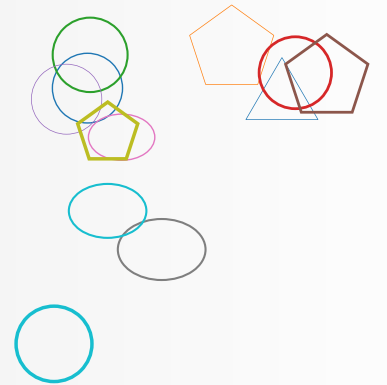[{"shape": "circle", "thickness": 1, "radius": 0.45, "center": [0.226, 0.771]}, {"shape": "triangle", "thickness": 0.5, "radius": 0.54, "center": [0.728, 0.743]}, {"shape": "pentagon", "thickness": 0.5, "radius": 0.57, "center": [0.598, 0.873]}, {"shape": "circle", "thickness": 1.5, "radius": 0.48, "center": [0.233, 0.858]}, {"shape": "circle", "thickness": 2, "radius": 0.47, "center": [0.762, 0.811]}, {"shape": "circle", "thickness": 0.5, "radius": 0.45, "center": [0.172, 0.742]}, {"shape": "pentagon", "thickness": 2, "radius": 0.56, "center": [0.843, 0.799]}, {"shape": "oval", "thickness": 1, "radius": 0.43, "center": [0.314, 0.644]}, {"shape": "oval", "thickness": 1.5, "radius": 0.57, "center": [0.417, 0.352]}, {"shape": "pentagon", "thickness": 2.5, "radius": 0.41, "center": [0.278, 0.653]}, {"shape": "circle", "thickness": 2.5, "radius": 0.49, "center": [0.139, 0.107]}, {"shape": "oval", "thickness": 1.5, "radius": 0.5, "center": [0.278, 0.452]}]